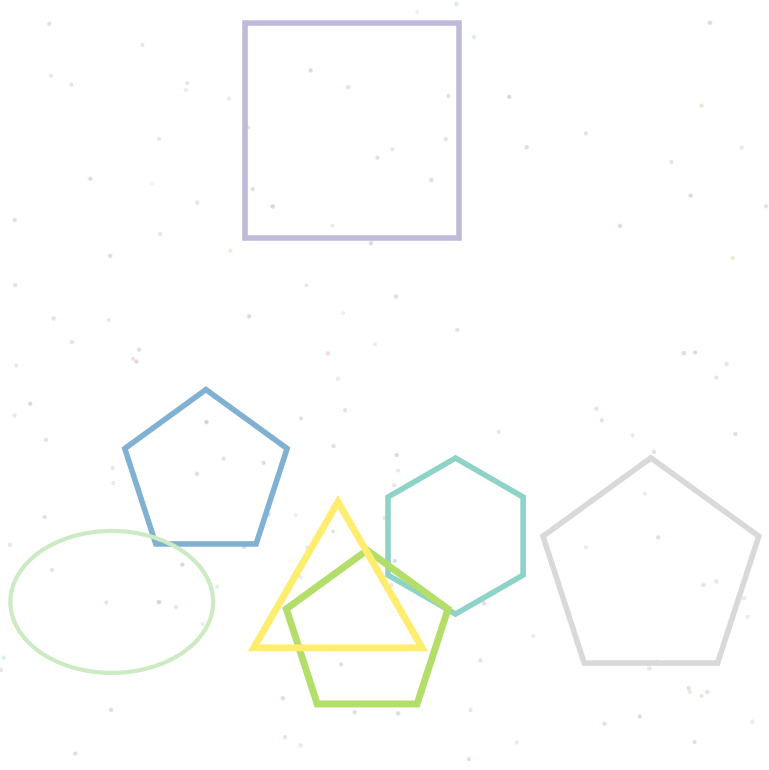[{"shape": "hexagon", "thickness": 2, "radius": 0.51, "center": [0.592, 0.304]}, {"shape": "square", "thickness": 2, "radius": 0.7, "center": [0.457, 0.831]}, {"shape": "pentagon", "thickness": 2, "radius": 0.55, "center": [0.267, 0.383]}, {"shape": "pentagon", "thickness": 2.5, "radius": 0.55, "center": [0.477, 0.175]}, {"shape": "pentagon", "thickness": 2, "radius": 0.74, "center": [0.845, 0.258]}, {"shape": "oval", "thickness": 1.5, "radius": 0.66, "center": [0.145, 0.218]}, {"shape": "triangle", "thickness": 2.5, "radius": 0.63, "center": [0.439, 0.222]}]